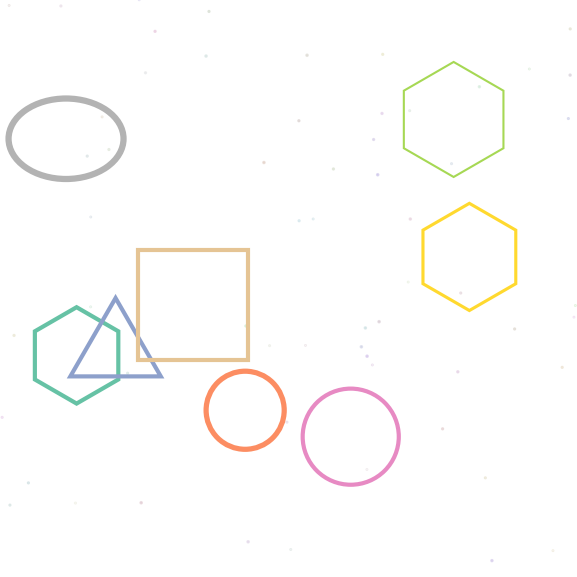[{"shape": "hexagon", "thickness": 2, "radius": 0.42, "center": [0.133, 0.384]}, {"shape": "circle", "thickness": 2.5, "radius": 0.34, "center": [0.425, 0.289]}, {"shape": "triangle", "thickness": 2, "radius": 0.45, "center": [0.2, 0.393]}, {"shape": "circle", "thickness": 2, "radius": 0.42, "center": [0.607, 0.243]}, {"shape": "hexagon", "thickness": 1, "radius": 0.5, "center": [0.786, 0.792]}, {"shape": "hexagon", "thickness": 1.5, "radius": 0.46, "center": [0.813, 0.554]}, {"shape": "square", "thickness": 2, "radius": 0.48, "center": [0.334, 0.471]}, {"shape": "oval", "thickness": 3, "radius": 0.5, "center": [0.114, 0.759]}]